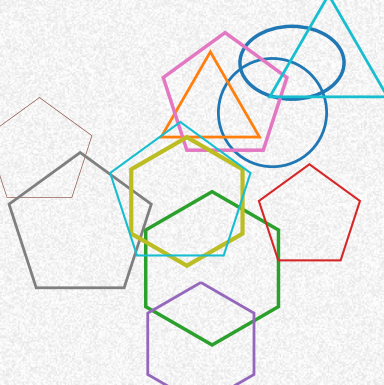[{"shape": "oval", "thickness": 2.5, "radius": 0.68, "center": [0.758, 0.837]}, {"shape": "circle", "thickness": 2, "radius": 0.7, "center": [0.708, 0.708]}, {"shape": "triangle", "thickness": 2, "radius": 0.74, "center": [0.546, 0.718]}, {"shape": "hexagon", "thickness": 2.5, "radius": 1.0, "center": [0.551, 0.303]}, {"shape": "pentagon", "thickness": 1.5, "radius": 0.69, "center": [0.804, 0.435]}, {"shape": "hexagon", "thickness": 2, "radius": 0.8, "center": [0.522, 0.107]}, {"shape": "pentagon", "thickness": 0.5, "radius": 0.72, "center": [0.102, 0.603]}, {"shape": "pentagon", "thickness": 2.5, "radius": 0.84, "center": [0.585, 0.746]}, {"shape": "pentagon", "thickness": 2, "radius": 0.97, "center": [0.208, 0.41]}, {"shape": "hexagon", "thickness": 3, "radius": 0.83, "center": [0.485, 0.477]}, {"shape": "triangle", "thickness": 2, "radius": 0.88, "center": [0.854, 0.837]}, {"shape": "pentagon", "thickness": 1.5, "radius": 0.96, "center": [0.468, 0.491]}]